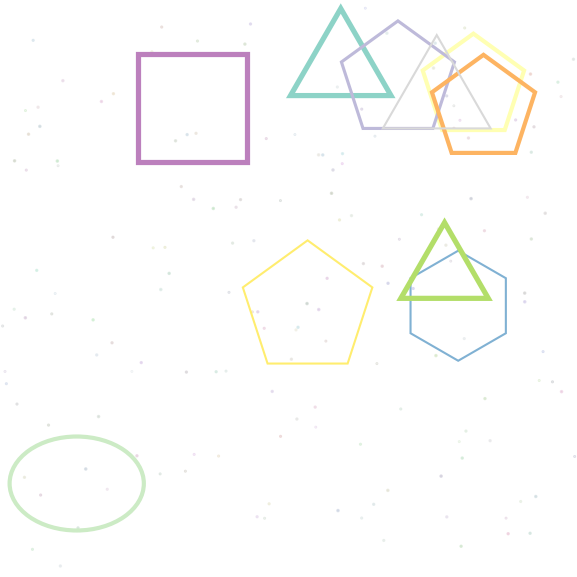[{"shape": "triangle", "thickness": 2.5, "radius": 0.5, "center": [0.59, 0.884]}, {"shape": "pentagon", "thickness": 2, "radius": 0.46, "center": [0.82, 0.849]}, {"shape": "pentagon", "thickness": 1.5, "radius": 0.51, "center": [0.689, 0.86]}, {"shape": "hexagon", "thickness": 1, "radius": 0.48, "center": [0.793, 0.47]}, {"shape": "pentagon", "thickness": 2, "radius": 0.47, "center": [0.837, 0.81]}, {"shape": "triangle", "thickness": 2.5, "radius": 0.44, "center": [0.77, 0.526]}, {"shape": "triangle", "thickness": 1, "radius": 0.54, "center": [0.756, 0.831]}, {"shape": "square", "thickness": 2.5, "radius": 0.47, "center": [0.333, 0.812]}, {"shape": "oval", "thickness": 2, "radius": 0.58, "center": [0.133, 0.162]}, {"shape": "pentagon", "thickness": 1, "radius": 0.59, "center": [0.533, 0.465]}]